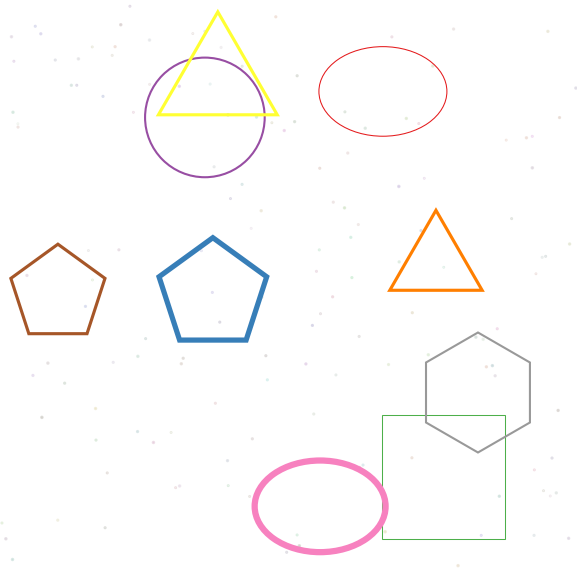[{"shape": "oval", "thickness": 0.5, "radius": 0.55, "center": [0.663, 0.841]}, {"shape": "pentagon", "thickness": 2.5, "radius": 0.49, "center": [0.369, 0.49]}, {"shape": "square", "thickness": 0.5, "radius": 0.53, "center": [0.768, 0.173]}, {"shape": "circle", "thickness": 1, "radius": 0.52, "center": [0.355, 0.796]}, {"shape": "triangle", "thickness": 1.5, "radius": 0.46, "center": [0.755, 0.543]}, {"shape": "triangle", "thickness": 1.5, "radius": 0.59, "center": [0.377, 0.86]}, {"shape": "pentagon", "thickness": 1.5, "radius": 0.43, "center": [0.1, 0.491]}, {"shape": "oval", "thickness": 3, "radius": 0.57, "center": [0.554, 0.122]}, {"shape": "hexagon", "thickness": 1, "radius": 0.52, "center": [0.828, 0.319]}]